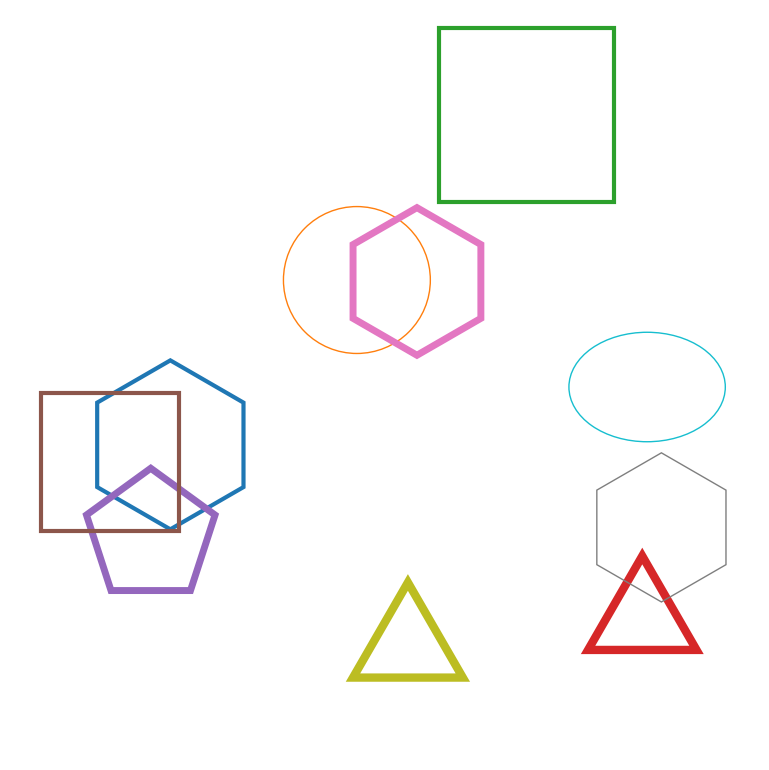[{"shape": "hexagon", "thickness": 1.5, "radius": 0.55, "center": [0.221, 0.422]}, {"shape": "circle", "thickness": 0.5, "radius": 0.48, "center": [0.463, 0.636]}, {"shape": "square", "thickness": 1.5, "radius": 0.57, "center": [0.684, 0.851]}, {"shape": "triangle", "thickness": 3, "radius": 0.41, "center": [0.834, 0.197]}, {"shape": "pentagon", "thickness": 2.5, "radius": 0.44, "center": [0.196, 0.304]}, {"shape": "square", "thickness": 1.5, "radius": 0.45, "center": [0.143, 0.4]}, {"shape": "hexagon", "thickness": 2.5, "radius": 0.48, "center": [0.542, 0.634]}, {"shape": "hexagon", "thickness": 0.5, "radius": 0.48, "center": [0.859, 0.315]}, {"shape": "triangle", "thickness": 3, "radius": 0.41, "center": [0.53, 0.161]}, {"shape": "oval", "thickness": 0.5, "radius": 0.51, "center": [0.84, 0.497]}]